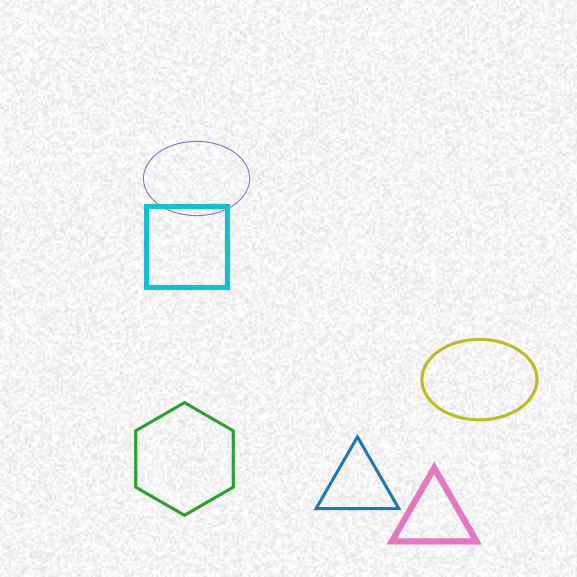[{"shape": "triangle", "thickness": 1.5, "radius": 0.41, "center": [0.619, 0.16]}, {"shape": "hexagon", "thickness": 1.5, "radius": 0.49, "center": [0.319, 0.204]}, {"shape": "oval", "thickness": 0.5, "radius": 0.46, "center": [0.34, 0.69]}, {"shape": "triangle", "thickness": 3, "radius": 0.42, "center": [0.752, 0.104]}, {"shape": "oval", "thickness": 1.5, "radius": 0.5, "center": [0.83, 0.342]}, {"shape": "square", "thickness": 2.5, "radius": 0.35, "center": [0.323, 0.573]}]